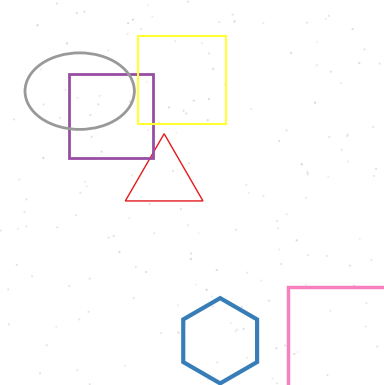[{"shape": "triangle", "thickness": 1, "radius": 0.58, "center": [0.426, 0.536]}, {"shape": "hexagon", "thickness": 3, "radius": 0.55, "center": [0.572, 0.115]}, {"shape": "square", "thickness": 2, "radius": 0.55, "center": [0.289, 0.7]}, {"shape": "square", "thickness": 1.5, "radius": 0.57, "center": [0.472, 0.793]}, {"shape": "square", "thickness": 2.5, "radius": 0.69, "center": [0.885, 0.117]}, {"shape": "oval", "thickness": 2, "radius": 0.71, "center": [0.207, 0.763]}]